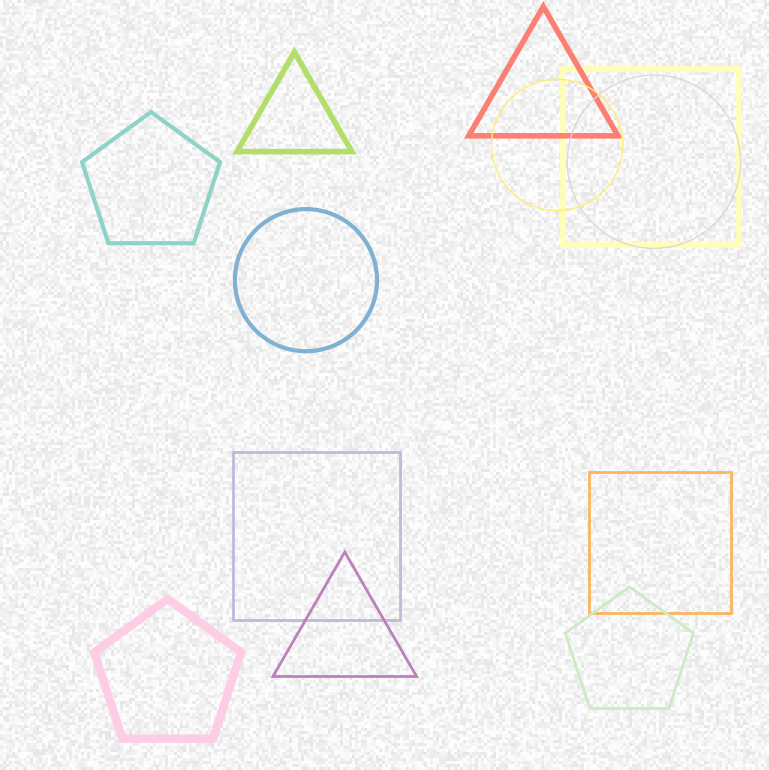[{"shape": "pentagon", "thickness": 1.5, "radius": 0.47, "center": [0.196, 0.76]}, {"shape": "square", "thickness": 2, "radius": 0.57, "center": [0.845, 0.796]}, {"shape": "square", "thickness": 1, "radius": 0.54, "center": [0.411, 0.304]}, {"shape": "triangle", "thickness": 2, "radius": 0.56, "center": [0.706, 0.88]}, {"shape": "circle", "thickness": 1.5, "radius": 0.46, "center": [0.397, 0.636]}, {"shape": "square", "thickness": 1, "radius": 0.46, "center": [0.857, 0.296]}, {"shape": "triangle", "thickness": 2, "radius": 0.43, "center": [0.382, 0.846]}, {"shape": "pentagon", "thickness": 3, "radius": 0.5, "center": [0.218, 0.122]}, {"shape": "circle", "thickness": 0.5, "radius": 0.56, "center": [0.849, 0.79]}, {"shape": "triangle", "thickness": 1, "radius": 0.54, "center": [0.448, 0.175]}, {"shape": "pentagon", "thickness": 1, "radius": 0.44, "center": [0.817, 0.151]}, {"shape": "circle", "thickness": 0.5, "radius": 0.43, "center": [0.723, 0.812]}]